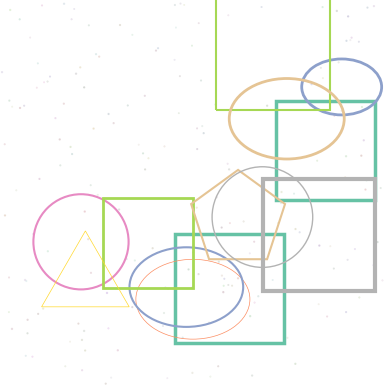[{"shape": "square", "thickness": 2.5, "radius": 0.64, "center": [0.845, 0.608]}, {"shape": "square", "thickness": 2.5, "radius": 0.7, "center": [0.597, 0.25]}, {"shape": "oval", "thickness": 0.5, "radius": 0.74, "center": [0.501, 0.223]}, {"shape": "oval", "thickness": 2, "radius": 0.52, "center": [0.887, 0.774]}, {"shape": "oval", "thickness": 1.5, "radius": 0.74, "center": [0.484, 0.254]}, {"shape": "circle", "thickness": 1.5, "radius": 0.62, "center": [0.21, 0.372]}, {"shape": "square", "thickness": 2, "radius": 0.58, "center": [0.384, 0.369]}, {"shape": "square", "thickness": 1.5, "radius": 0.74, "center": [0.709, 0.863]}, {"shape": "triangle", "thickness": 0.5, "radius": 0.66, "center": [0.222, 0.269]}, {"shape": "pentagon", "thickness": 1.5, "radius": 0.64, "center": [0.618, 0.43]}, {"shape": "oval", "thickness": 2, "radius": 0.75, "center": [0.745, 0.692]}, {"shape": "square", "thickness": 3, "radius": 0.73, "center": [0.829, 0.39]}, {"shape": "circle", "thickness": 1, "radius": 0.65, "center": [0.682, 0.436]}]